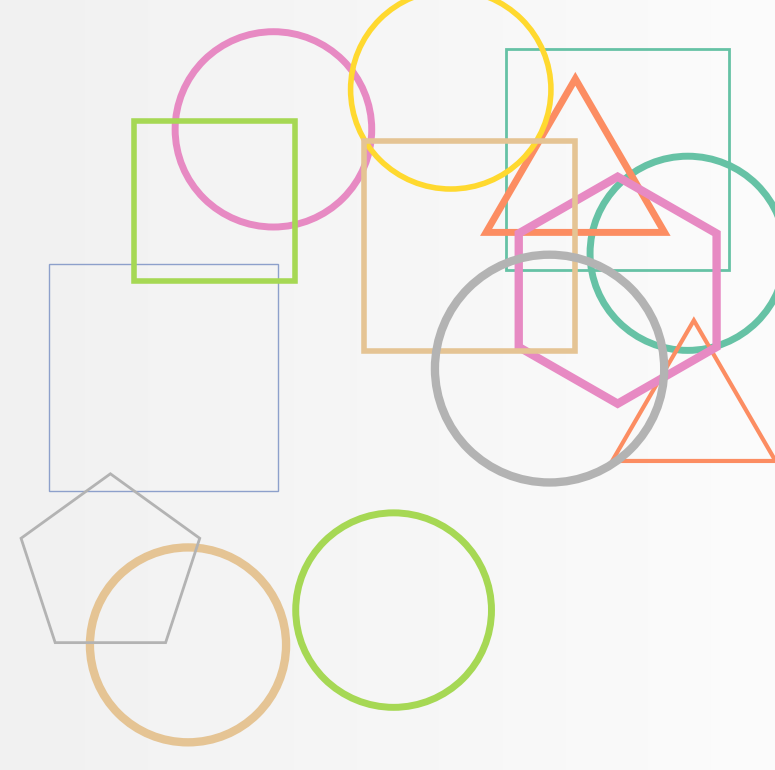[{"shape": "circle", "thickness": 2.5, "radius": 0.63, "center": [0.887, 0.671]}, {"shape": "square", "thickness": 1, "radius": 0.72, "center": [0.797, 0.793]}, {"shape": "triangle", "thickness": 1.5, "radius": 0.61, "center": [0.895, 0.462]}, {"shape": "triangle", "thickness": 2.5, "radius": 0.66, "center": [0.742, 0.765]}, {"shape": "square", "thickness": 0.5, "radius": 0.74, "center": [0.211, 0.51]}, {"shape": "hexagon", "thickness": 3, "radius": 0.74, "center": [0.797, 0.623]}, {"shape": "circle", "thickness": 2.5, "radius": 0.63, "center": [0.353, 0.832]}, {"shape": "circle", "thickness": 2.5, "radius": 0.63, "center": [0.508, 0.208]}, {"shape": "square", "thickness": 2, "radius": 0.52, "center": [0.277, 0.739]}, {"shape": "circle", "thickness": 2, "radius": 0.65, "center": [0.582, 0.884]}, {"shape": "square", "thickness": 2, "radius": 0.68, "center": [0.606, 0.68]}, {"shape": "circle", "thickness": 3, "radius": 0.63, "center": [0.243, 0.162]}, {"shape": "pentagon", "thickness": 1, "radius": 0.61, "center": [0.142, 0.263]}, {"shape": "circle", "thickness": 3, "radius": 0.74, "center": [0.709, 0.521]}]